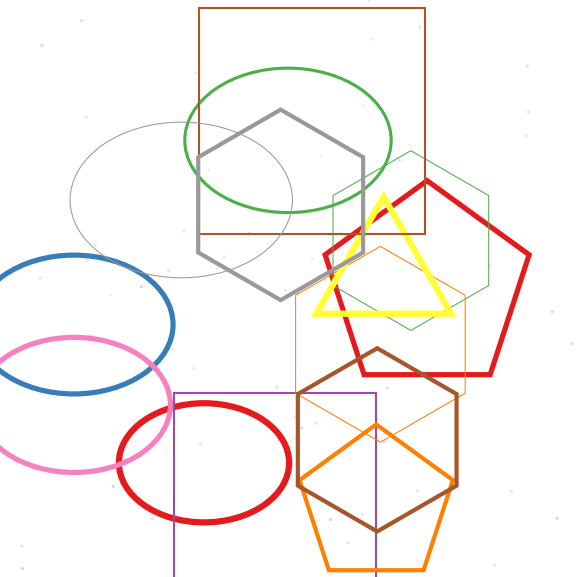[{"shape": "oval", "thickness": 3, "radius": 0.74, "center": [0.353, 0.198]}, {"shape": "pentagon", "thickness": 2.5, "radius": 0.93, "center": [0.74, 0.501]}, {"shape": "oval", "thickness": 2.5, "radius": 0.86, "center": [0.128, 0.437]}, {"shape": "oval", "thickness": 1.5, "radius": 0.89, "center": [0.499, 0.756]}, {"shape": "hexagon", "thickness": 0.5, "radius": 0.78, "center": [0.711, 0.583]}, {"shape": "square", "thickness": 1, "radius": 0.88, "center": [0.476, 0.144]}, {"shape": "hexagon", "thickness": 0.5, "radius": 0.85, "center": [0.659, 0.403]}, {"shape": "pentagon", "thickness": 2, "radius": 0.7, "center": [0.651, 0.125]}, {"shape": "triangle", "thickness": 3, "radius": 0.67, "center": [0.664, 0.523]}, {"shape": "square", "thickness": 1, "radius": 0.98, "center": [0.541, 0.79]}, {"shape": "hexagon", "thickness": 2, "radius": 0.79, "center": [0.653, 0.237]}, {"shape": "oval", "thickness": 2.5, "radius": 0.84, "center": [0.128, 0.298]}, {"shape": "oval", "thickness": 0.5, "radius": 0.96, "center": [0.314, 0.653]}, {"shape": "hexagon", "thickness": 2, "radius": 0.82, "center": [0.486, 0.644]}]